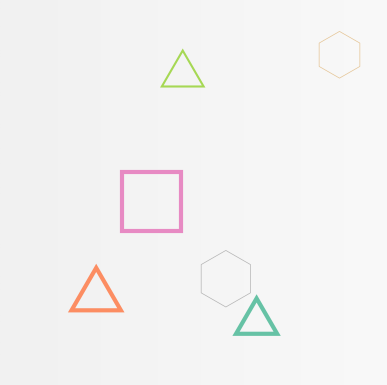[{"shape": "triangle", "thickness": 3, "radius": 0.31, "center": [0.662, 0.164]}, {"shape": "triangle", "thickness": 3, "radius": 0.37, "center": [0.248, 0.231]}, {"shape": "square", "thickness": 3, "radius": 0.38, "center": [0.391, 0.476]}, {"shape": "triangle", "thickness": 1.5, "radius": 0.31, "center": [0.472, 0.806]}, {"shape": "hexagon", "thickness": 0.5, "radius": 0.3, "center": [0.876, 0.858]}, {"shape": "hexagon", "thickness": 0.5, "radius": 0.37, "center": [0.583, 0.276]}]